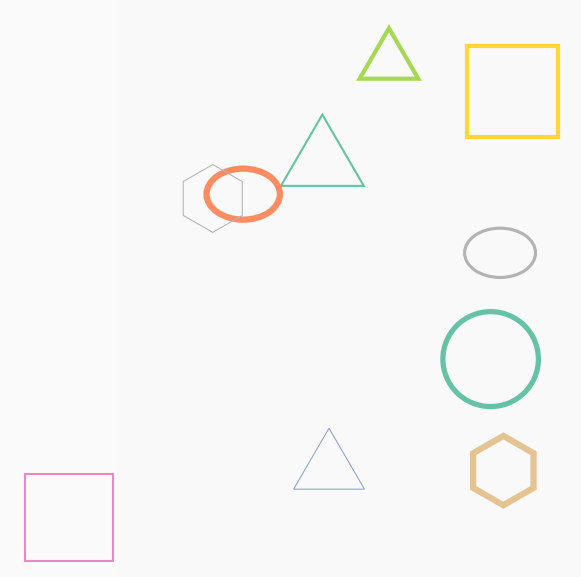[{"shape": "circle", "thickness": 2.5, "radius": 0.41, "center": [0.844, 0.377]}, {"shape": "triangle", "thickness": 1, "radius": 0.41, "center": [0.555, 0.718]}, {"shape": "oval", "thickness": 3, "radius": 0.32, "center": [0.418, 0.663]}, {"shape": "triangle", "thickness": 0.5, "radius": 0.35, "center": [0.566, 0.187]}, {"shape": "square", "thickness": 1, "radius": 0.38, "center": [0.119, 0.103]}, {"shape": "triangle", "thickness": 2, "radius": 0.29, "center": [0.669, 0.892]}, {"shape": "square", "thickness": 2, "radius": 0.39, "center": [0.882, 0.841]}, {"shape": "hexagon", "thickness": 3, "radius": 0.3, "center": [0.866, 0.184]}, {"shape": "hexagon", "thickness": 0.5, "radius": 0.29, "center": [0.366, 0.655]}, {"shape": "oval", "thickness": 1.5, "radius": 0.31, "center": [0.86, 0.561]}]